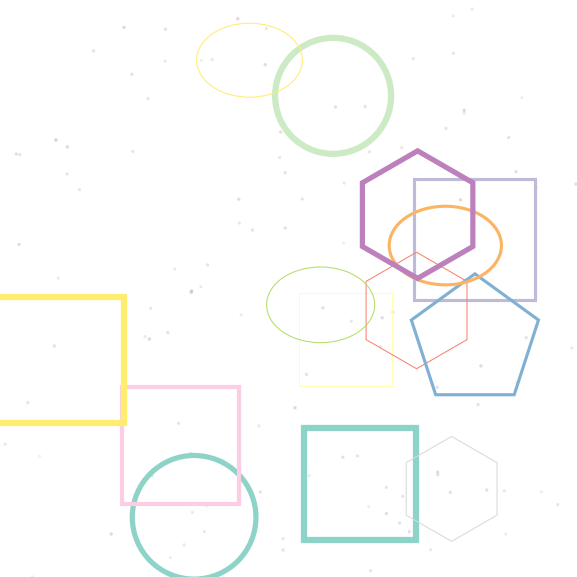[{"shape": "square", "thickness": 3, "radius": 0.48, "center": [0.623, 0.16]}, {"shape": "circle", "thickness": 2.5, "radius": 0.54, "center": [0.336, 0.103]}, {"shape": "square", "thickness": 0.5, "radius": 0.4, "center": [0.598, 0.411]}, {"shape": "square", "thickness": 1.5, "radius": 0.52, "center": [0.821, 0.585]}, {"shape": "hexagon", "thickness": 0.5, "radius": 0.5, "center": [0.721, 0.462]}, {"shape": "pentagon", "thickness": 1.5, "radius": 0.58, "center": [0.822, 0.409]}, {"shape": "oval", "thickness": 1.5, "radius": 0.49, "center": [0.771, 0.574]}, {"shape": "oval", "thickness": 0.5, "radius": 0.47, "center": [0.555, 0.471]}, {"shape": "square", "thickness": 2, "radius": 0.51, "center": [0.313, 0.228]}, {"shape": "hexagon", "thickness": 0.5, "radius": 0.45, "center": [0.782, 0.153]}, {"shape": "hexagon", "thickness": 2.5, "radius": 0.55, "center": [0.723, 0.627]}, {"shape": "circle", "thickness": 3, "radius": 0.5, "center": [0.577, 0.833]}, {"shape": "square", "thickness": 3, "radius": 0.54, "center": [0.105, 0.376]}, {"shape": "oval", "thickness": 0.5, "radius": 0.46, "center": [0.432, 0.895]}]